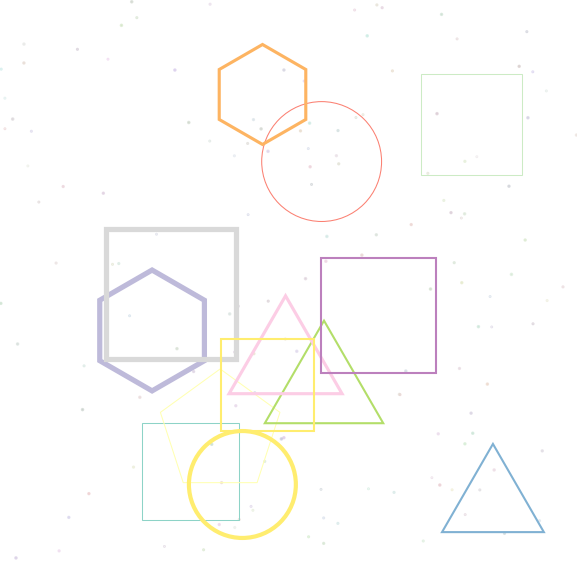[{"shape": "square", "thickness": 0.5, "radius": 0.42, "center": [0.33, 0.182]}, {"shape": "pentagon", "thickness": 0.5, "radius": 0.54, "center": [0.381, 0.251]}, {"shape": "hexagon", "thickness": 2.5, "radius": 0.52, "center": [0.263, 0.427]}, {"shape": "circle", "thickness": 0.5, "radius": 0.52, "center": [0.557, 0.719]}, {"shape": "triangle", "thickness": 1, "radius": 0.51, "center": [0.854, 0.129]}, {"shape": "hexagon", "thickness": 1.5, "radius": 0.43, "center": [0.455, 0.836]}, {"shape": "triangle", "thickness": 1, "radius": 0.59, "center": [0.561, 0.325]}, {"shape": "triangle", "thickness": 1.5, "radius": 0.56, "center": [0.494, 0.374]}, {"shape": "square", "thickness": 2.5, "radius": 0.56, "center": [0.296, 0.49]}, {"shape": "square", "thickness": 1, "radius": 0.5, "center": [0.655, 0.452]}, {"shape": "square", "thickness": 0.5, "radius": 0.44, "center": [0.817, 0.783]}, {"shape": "circle", "thickness": 2, "radius": 0.46, "center": [0.42, 0.16]}, {"shape": "square", "thickness": 1, "radius": 0.4, "center": [0.464, 0.332]}]